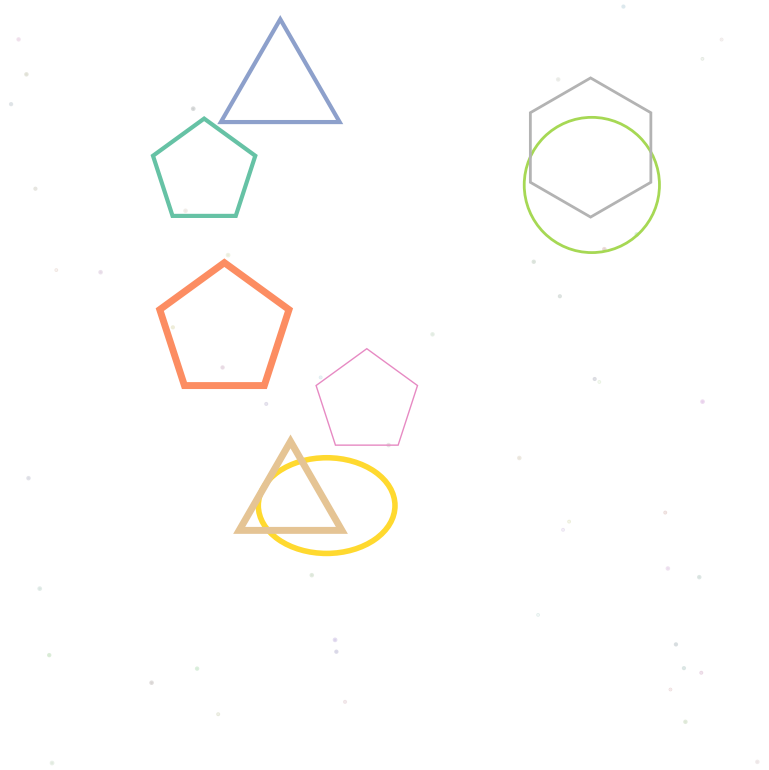[{"shape": "pentagon", "thickness": 1.5, "radius": 0.35, "center": [0.265, 0.776]}, {"shape": "pentagon", "thickness": 2.5, "radius": 0.44, "center": [0.291, 0.571]}, {"shape": "triangle", "thickness": 1.5, "radius": 0.45, "center": [0.364, 0.886]}, {"shape": "pentagon", "thickness": 0.5, "radius": 0.35, "center": [0.476, 0.478]}, {"shape": "circle", "thickness": 1, "radius": 0.44, "center": [0.769, 0.76]}, {"shape": "oval", "thickness": 2, "radius": 0.44, "center": [0.424, 0.343]}, {"shape": "triangle", "thickness": 2.5, "radius": 0.38, "center": [0.377, 0.35]}, {"shape": "hexagon", "thickness": 1, "radius": 0.45, "center": [0.767, 0.808]}]